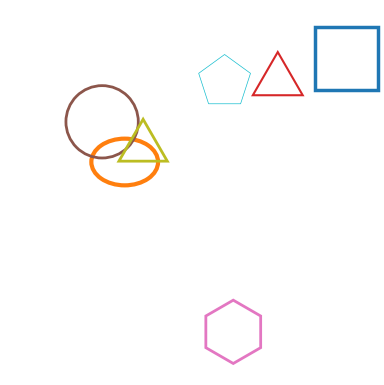[{"shape": "square", "thickness": 2.5, "radius": 0.41, "center": [0.899, 0.848]}, {"shape": "oval", "thickness": 3, "radius": 0.43, "center": [0.324, 0.579]}, {"shape": "triangle", "thickness": 1.5, "radius": 0.37, "center": [0.721, 0.79]}, {"shape": "circle", "thickness": 2, "radius": 0.47, "center": [0.265, 0.684]}, {"shape": "hexagon", "thickness": 2, "radius": 0.41, "center": [0.606, 0.138]}, {"shape": "triangle", "thickness": 2, "radius": 0.36, "center": [0.372, 0.618]}, {"shape": "pentagon", "thickness": 0.5, "radius": 0.35, "center": [0.583, 0.788]}]